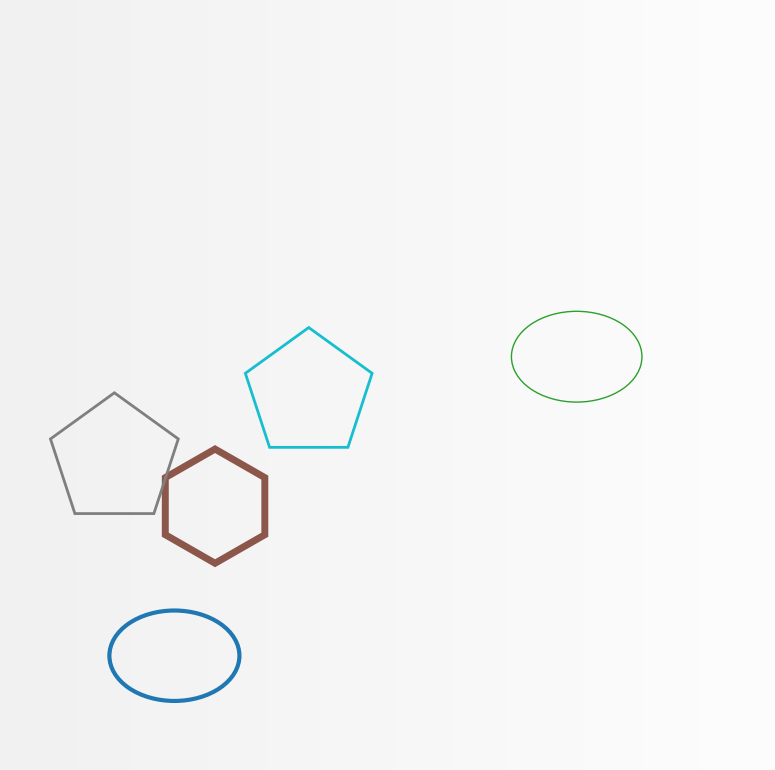[{"shape": "oval", "thickness": 1.5, "radius": 0.42, "center": [0.225, 0.148]}, {"shape": "oval", "thickness": 0.5, "radius": 0.42, "center": [0.744, 0.537]}, {"shape": "hexagon", "thickness": 2.5, "radius": 0.37, "center": [0.277, 0.343]}, {"shape": "pentagon", "thickness": 1, "radius": 0.43, "center": [0.148, 0.403]}, {"shape": "pentagon", "thickness": 1, "radius": 0.43, "center": [0.398, 0.489]}]